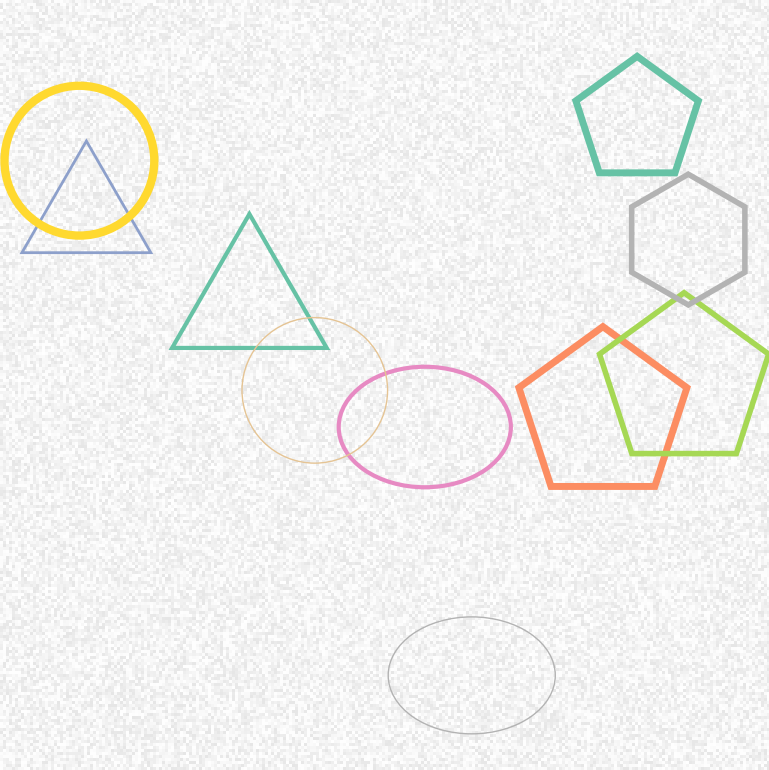[{"shape": "triangle", "thickness": 1.5, "radius": 0.58, "center": [0.324, 0.606]}, {"shape": "pentagon", "thickness": 2.5, "radius": 0.42, "center": [0.827, 0.843]}, {"shape": "pentagon", "thickness": 2.5, "radius": 0.57, "center": [0.783, 0.461]}, {"shape": "triangle", "thickness": 1, "radius": 0.48, "center": [0.112, 0.72]}, {"shape": "oval", "thickness": 1.5, "radius": 0.56, "center": [0.552, 0.445]}, {"shape": "pentagon", "thickness": 2, "radius": 0.58, "center": [0.888, 0.504]}, {"shape": "circle", "thickness": 3, "radius": 0.49, "center": [0.103, 0.791]}, {"shape": "circle", "thickness": 0.5, "radius": 0.47, "center": [0.409, 0.493]}, {"shape": "oval", "thickness": 0.5, "radius": 0.54, "center": [0.613, 0.123]}, {"shape": "hexagon", "thickness": 2, "radius": 0.42, "center": [0.894, 0.689]}]